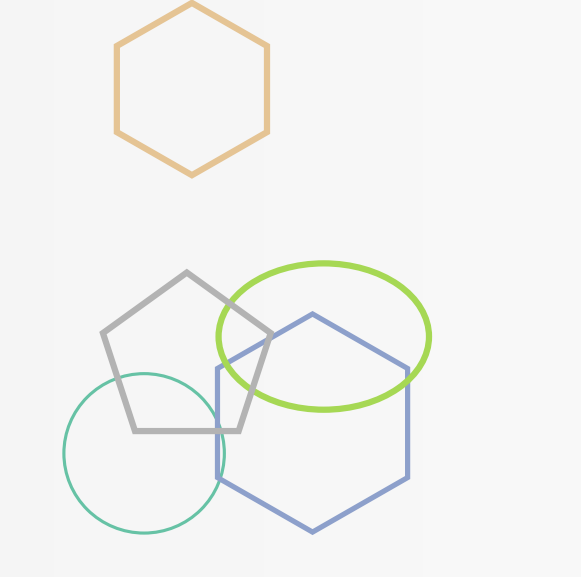[{"shape": "circle", "thickness": 1.5, "radius": 0.69, "center": [0.248, 0.214]}, {"shape": "hexagon", "thickness": 2.5, "radius": 0.94, "center": [0.538, 0.267]}, {"shape": "oval", "thickness": 3, "radius": 0.91, "center": [0.557, 0.416]}, {"shape": "hexagon", "thickness": 3, "radius": 0.75, "center": [0.33, 0.845]}, {"shape": "pentagon", "thickness": 3, "radius": 0.76, "center": [0.321, 0.375]}]